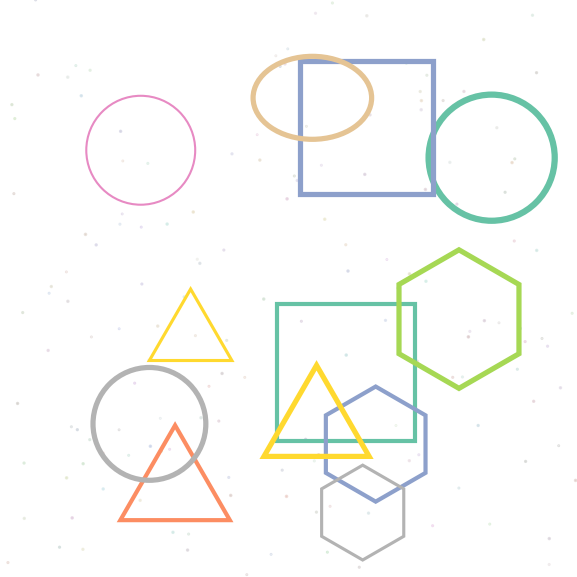[{"shape": "square", "thickness": 2, "radius": 0.6, "center": [0.598, 0.354]}, {"shape": "circle", "thickness": 3, "radius": 0.55, "center": [0.851, 0.726]}, {"shape": "triangle", "thickness": 2, "radius": 0.55, "center": [0.303, 0.153]}, {"shape": "square", "thickness": 2.5, "radius": 0.58, "center": [0.635, 0.778]}, {"shape": "hexagon", "thickness": 2, "radius": 0.5, "center": [0.651, 0.23]}, {"shape": "circle", "thickness": 1, "radius": 0.47, "center": [0.244, 0.739]}, {"shape": "hexagon", "thickness": 2.5, "radius": 0.6, "center": [0.795, 0.447]}, {"shape": "triangle", "thickness": 1.5, "radius": 0.41, "center": [0.33, 0.416]}, {"shape": "triangle", "thickness": 2.5, "radius": 0.53, "center": [0.548, 0.261]}, {"shape": "oval", "thickness": 2.5, "radius": 0.51, "center": [0.541, 0.83]}, {"shape": "hexagon", "thickness": 1.5, "radius": 0.41, "center": [0.628, 0.112]}, {"shape": "circle", "thickness": 2.5, "radius": 0.49, "center": [0.259, 0.265]}]